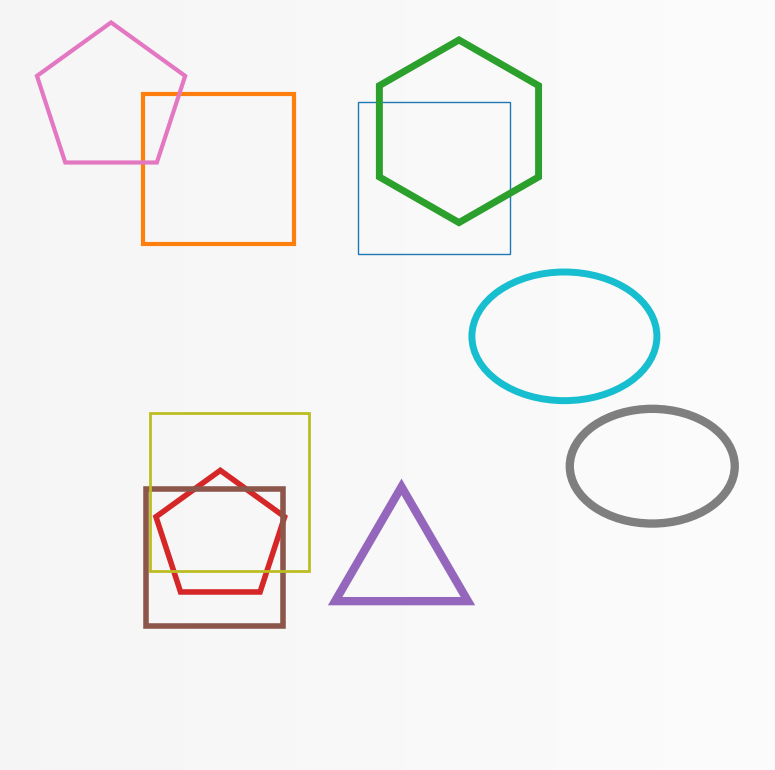[{"shape": "square", "thickness": 0.5, "radius": 0.49, "center": [0.56, 0.769]}, {"shape": "square", "thickness": 1.5, "radius": 0.49, "center": [0.282, 0.78]}, {"shape": "hexagon", "thickness": 2.5, "radius": 0.59, "center": [0.592, 0.83]}, {"shape": "pentagon", "thickness": 2, "radius": 0.44, "center": [0.284, 0.302]}, {"shape": "triangle", "thickness": 3, "radius": 0.49, "center": [0.518, 0.269]}, {"shape": "square", "thickness": 2, "radius": 0.44, "center": [0.277, 0.276]}, {"shape": "pentagon", "thickness": 1.5, "radius": 0.5, "center": [0.143, 0.87]}, {"shape": "oval", "thickness": 3, "radius": 0.53, "center": [0.842, 0.395]}, {"shape": "square", "thickness": 1, "radius": 0.51, "center": [0.296, 0.361]}, {"shape": "oval", "thickness": 2.5, "radius": 0.6, "center": [0.728, 0.563]}]